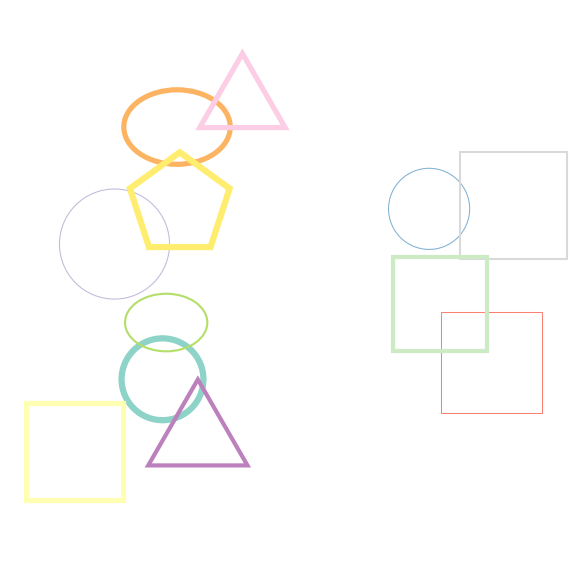[{"shape": "circle", "thickness": 3, "radius": 0.35, "center": [0.281, 0.342]}, {"shape": "square", "thickness": 2.5, "radius": 0.42, "center": [0.129, 0.217]}, {"shape": "circle", "thickness": 0.5, "radius": 0.48, "center": [0.198, 0.577]}, {"shape": "square", "thickness": 0.5, "radius": 0.44, "center": [0.851, 0.372]}, {"shape": "circle", "thickness": 0.5, "radius": 0.35, "center": [0.743, 0.637]}, {"shape": "oval", "thickness": 2.5, "radius": 0.46, "center": [0.307, 0.779]}, {"shape": "oval", "thickness": 1, "radius": 0.36, "center": [0.288, 0.441]}, {"shape": "triangle", "thickness": 2.5, "radius": 0.43, "center": [0.42, 0.821]}, {"shape": "square", "thickness": 1, "radius": 0.46, "center": [0.889, 0.643]}, {"shape": "triangle", "thickness": 2, "radius": 0.5, "center": [0.343, 0.243]}, {"shape": "square", "thickness": 2, "radius": 0.41, "center": [0.762, 0.473]}, {"shape": "pentagon", "thickness": 3, "radius": 0.45, "center": [0.311, 0.645]}]